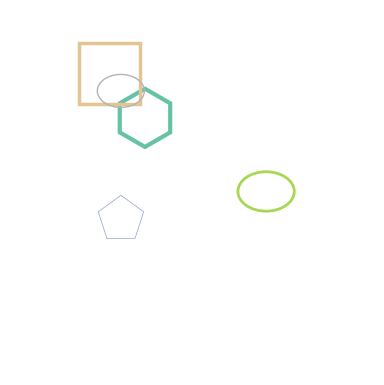[{"shape": "hexagon", "thickness": 3, "radius": 0.38, "center": [0.377, 0.694]}, {"shape": "pentagon", "thickness": 0.5, "radius": 0.31, "center": [0.314, 0.431]}, {"shape": "oval", "thickness": 2, "radius": 0.37, "center": [0.691, 0.503]}, {"shape": "square", "thickness": 2.5, "radius": 0.39, "center": [0.284, 0.809]}, {"shape": "oval", "thickness": 1, "radius": 0.31, "center": [0.314, 0.764]}]